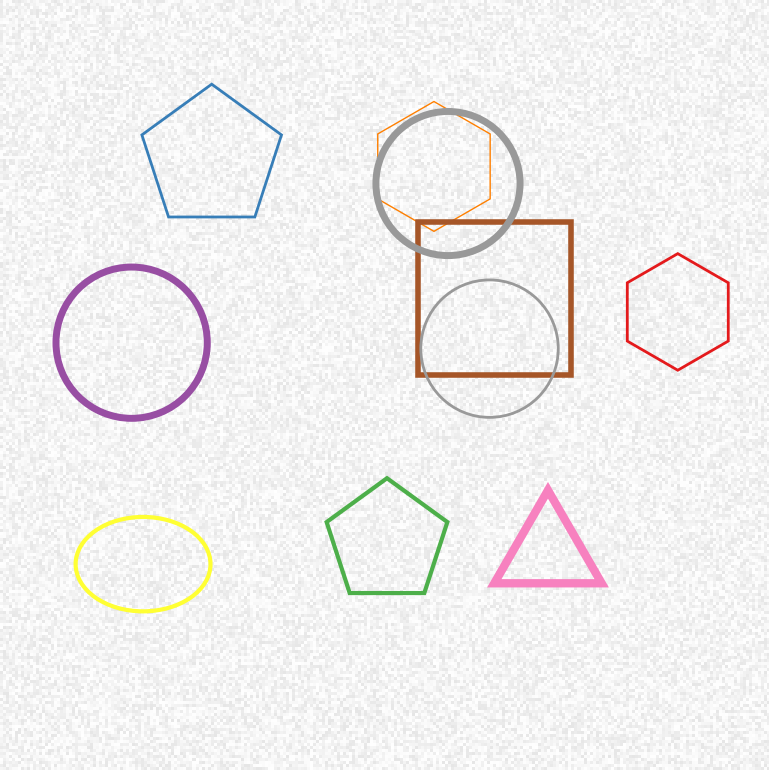[{"shape": "hexagon", "thickness": 1, "radius": 0.38, "center": [0.88, 0.595]}, {"shape": "pentagon", "thickness": 1, "radius": 0.48, "center": [0.275, 0.795]}, {"shape": "pentagon", "thickness": 1.5, "radius": 0.41, "center": [0.503, 0.297]}, {"shape": "circle", "thickness": 2.5, "radius": 0.49, "center": [0.171, 0.555]}, {"shape": "hexagon", "thickness": 0.5, "radius": 0.42, "center": [0.564, 0.784]}, {"shape": "oval", "thickness": 1.5, "radius": 0.44, "center": [0.186, 0.267]}, {"shape": "square", "thickness": 2, "radius": 0.5, "center": [0.642, 0.612]}, {"shape": "triangle", "thickness": 3, "radius": 0.4, "center": [0.712, 0.283]}, {"shape": "circle", "thickness": 1, "radius": 0.45, "center": [0.636, 0.547]}, {"shape": "circle", "thickness": 2.5, "radius": 0.47, "center": [0.582, 0.762]}]